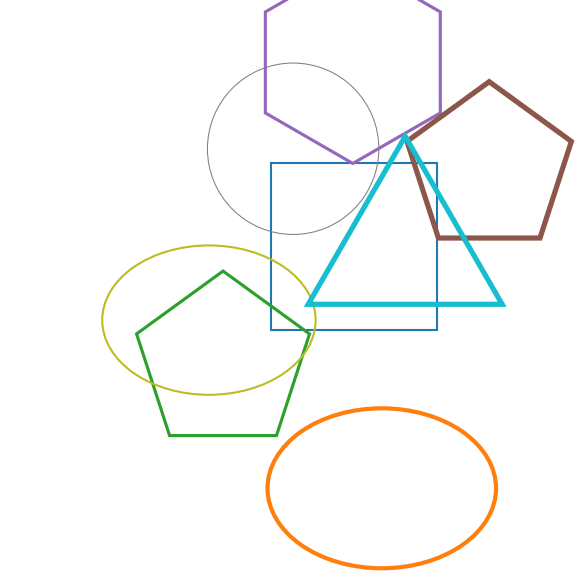[{"shape": "square", "thickness": 1, "radius": 0.72, "center": [0.613, 0.572]}, {"shape": "oval", "thickness": 2, "radius": 0.99, "center": [0.661, 0.154]}, {"shape": "pentagon", "thickness": 1.5, "radius": 0.79, "center": [0.386, 0.372]}, {"shape": "hexagon", "thickness": 1.5, "radius": 0.87, "center": [0.611, 0.891]}, {"shape": "pentagon", "thickness": 2.5, "radius": 0.75, "center": [0.847, 0.708]}, {"shape": "circle", "thickness": 0.5, "radius": 0.74, "center": [0.508, 0.742]}, {"shape": "oval", "thickness": 1, "radius": 0.92, "center": [0.362, 0.445]}, {"shape": "triangle", "thickness": 2.5, "radius": 0.97, "center": [0.702, 0.569]}]